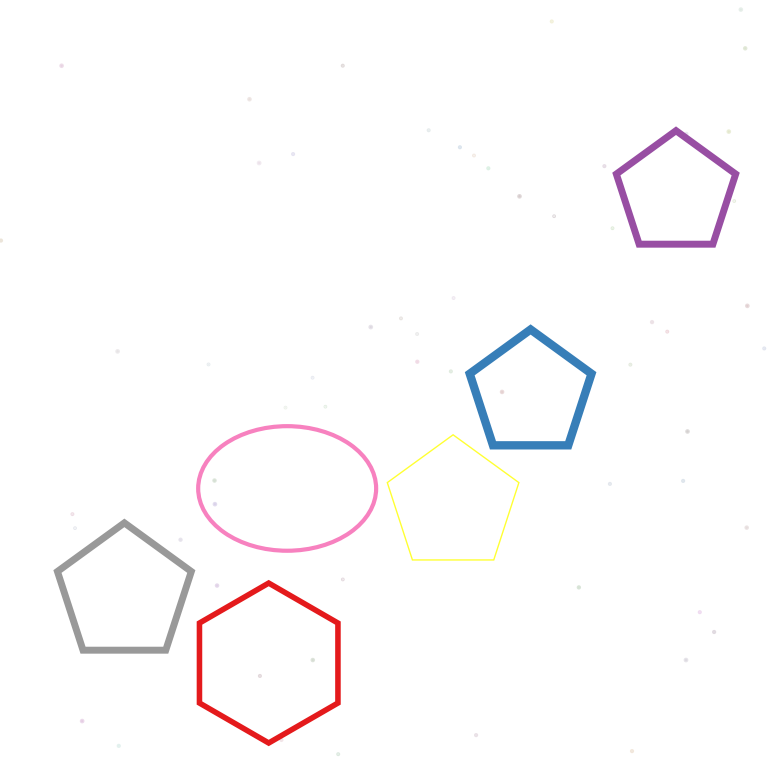[{"shape": "hexagon", "thickness": 2, "radius": 0.52, "center": [0.349, 0.139]}, {"shape": "pentagon", "thickness": 3, "radius": 0.42, "center": [0.689, 0.489]}, {"shape": "pentagon", "thickness": 2.5, "radius": 0.41, "center": [0.878, 0.749]}, {"shape": "pentagon", "thickness": 0.5, "radius": 0.45, "center": [0.588, 0.345]}, {"shape": "oval", "thickness": 1.5, "radius": 0.58, "center": [0.373, 0.366]}, {"shape": "pentagon", "thickness": 2.5, "radius": 0.46, "center": [0.162, 0.23]}]